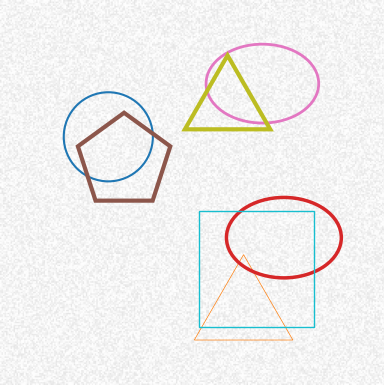[{"shape": "circle", "thickness": 1.5, "radius": 0.58, "center": [0.281, 0.645]}, {"shape": "triangle", "thickness": 0.5, "radius": 0.74, "center": [0.633, 0.191]}, {"shape": "oval", "thickness": 2.5, "radius": 0.75, "center": [0.737, 0.383]}, {"shape": "pentagon", "thickness": 3, "radius": 0.63, "center": [0.322, 0.581]}, {"shape": "oval", "thickness": 2, "radius": 0.73, "center": [0.682, 0.783]}, {"shape": "triangle", "thickness": 3, "radius": 0.64, "center": [0.591, 0.728]}, {"shape": "square", "thickness": 1, "radius": 0.75, "center": [0.666, 0.301]}]